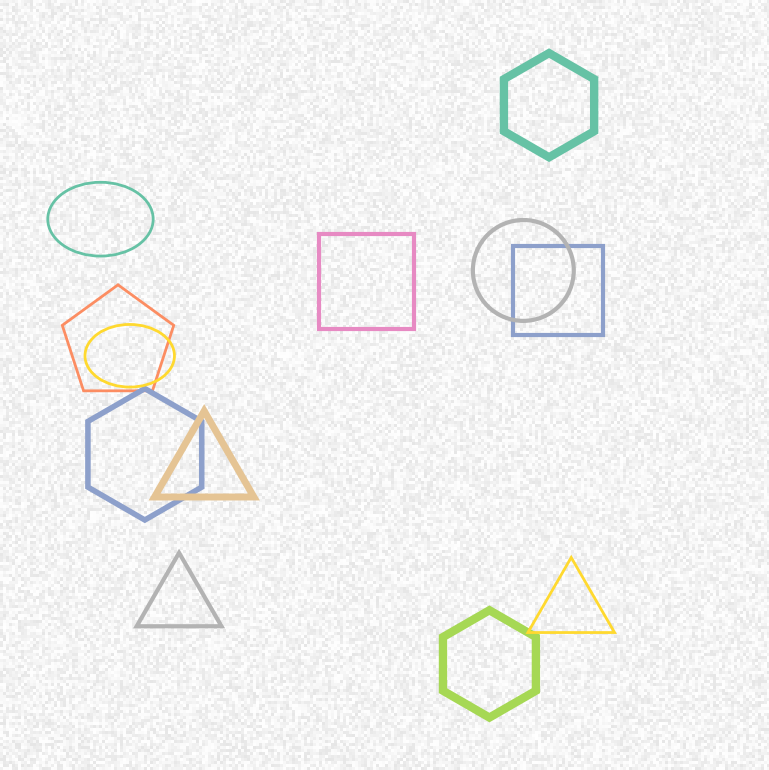[{"shape": "hexagon", "thickness": 3, "radius": 0.34, "center": [0.713, 0.863]}, {"shape": "oval", "thickness": 1, "radius": 0.34, "center": [0.13, 0.715]}, {"shape": "pentagon", "thickness": 1, "radius": 0.38, "center": [0.153, 0.554]}, {"shape": "square", "thickness": 1.5, "radius": 0.29, "center": [0.725, 0.623]}, {"shape": "hexagon", "thickness": 2, "radius": 0.43, "center": [0.188, 0.41]}, {"shape": "square", "thickness": 1.5, "radius": 0.31, "center": [0.476, 0.635]}, {"shape": "hexagon", "thickness": 3, "radius": 0.35, "center": [0.636, 0.138]}, {"shape": "oval", "thickness": 1, "radius": 0.29, "center": [0.168, 0.538]}, {"shape": "triangle", "thickness": 1, "radius": 0.32, "center": [0.742, 0.211]}, {"shape": "triangle", "thickness": 2.5, "radius": 0.37, "center": [0.265, 0.392]}, {"shape": "circle", "thickness": 1.5, "radius": 0.33, "center": [0.68, 0.649]}, {"shape": "triangle", "thickness": 1.5, "radius": 0.32, "center": [0.233, 0.218]}]